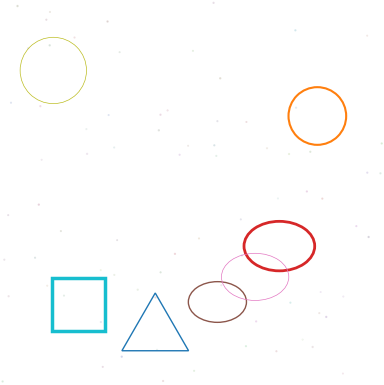[{"shape": "triangle", "thickness": 1, "radius": 0.5, "center": [0.403, 0.139]}, {"shape": "circle", "thickness": 1.5, "radius": 0.37, "center": [0.824, 0.699]}, {"shape": "oval", "thickness": 2, "radius": 0.46, "center": [0.726, 0.361]}, {"shape": "oval", "thickness": 1, "radius": 0.38, "center": [0.565, 0.216]}, {"shape": "oval", "thickness": 0.5, "radius": 0.44, "center": [0.663, 0.281]}, {"shape": "circle", "thickness": 0.5, "radius": 0.43, "center": [0.138, 0.817]}, {"shape": "square", "thickness": 2.5, "radius": 0.34, "center": [0.205, 0.208]}]